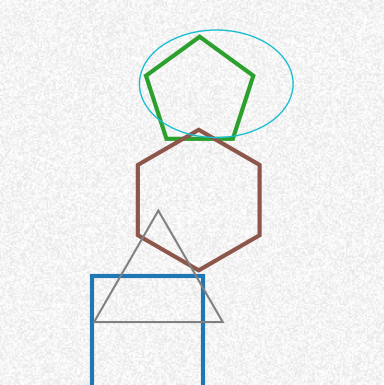[{"shape": "square", "thickness": 3, "radius": 0.72, "center": [0.383, 0.14]}, {"shape": "pentagon", "thickness": 3, "radius": 0.73, "center": [0.519, 0.758]}, {"shape": "hexagon", "thickness": 3, "radius": 0.91, "center": [0.516, 0.48]}, {"shape": "triangle", "thickness": 1.5, "radius": 0.96, "center": [0.411, 0.26]}, {"shape": "oval", "thickness": 1, "radius": 1.0, "center": [0.562, 0.782]}]